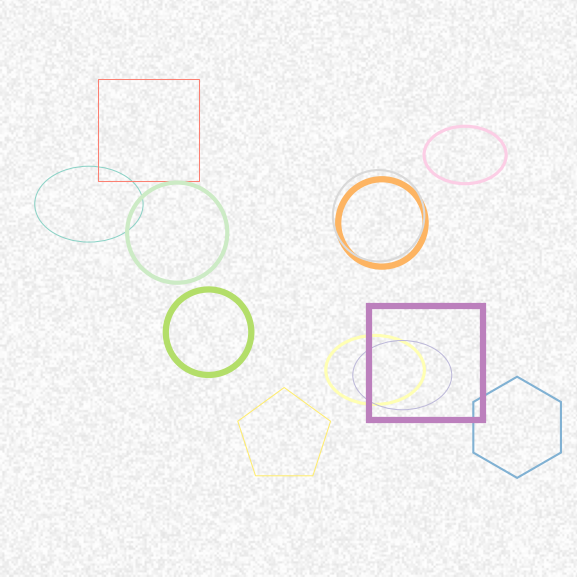[{"shape": "oval", "thickness": 0.5, "radius": 0.47, "center": [0.154, 0.646]}, {"shape": "oval", "thickness": 1.5, "radius": 0.43, "center": [0.65, 0.359]}, {"shape": "oval", "thickness": 0.5, "radius": 0.43, "center": [0.697, 0.35]}, {"shape": "square", "thickness": 0.5, "radius": 0.44, "center": [0.257, 0.774]}, {"shape": "hexagon", "thickness": 1, "radius": 0.44, "center": [0.895, 0.259]}, {"shape": "circle", "thickness": 3, "radius": 0.38, "center": [0.661, 0.613]}, {"shape": "circle", "thickness": 3, "radius": 0.37, "center": [0.361, 0.424]}, {"shape": "oval", "thickness": 1.5, "radius": 0.36, "center": [0.805, 0.731]}, {"shape": "circle", "thickness": 1, "radius": 0.4, "center": [0.656, 0.626]}, {"shape": "square", "thickness": 3, "radius": 0.49, "center": [0.738, 0.37]}, {"shape": "circle", "thickness": 2, "radius": 0.43, "center": [0.307, 0.596]}, {"shape": "pentagon", "thickness": 0.5, "radius": 0.42, "center": [0.492, 0.244]}]